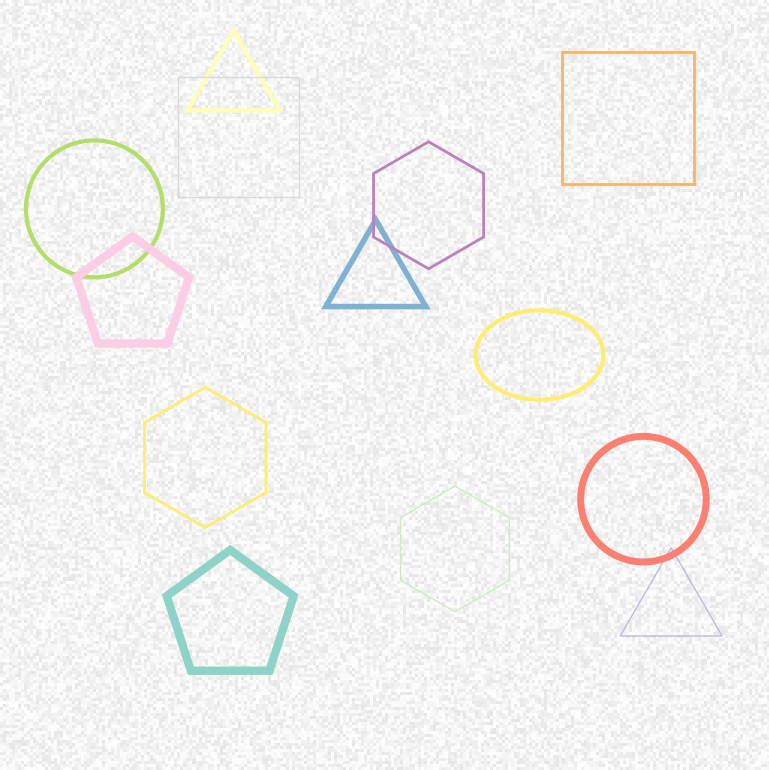[{"shape": "pentagon", "thickness": 3, "radius": 0.43, "center": [0.299, 0.199]}, {"shape": "triangle", "thickness": 1.5, "radius": 0.35, "center": [0.303, 0.891]}, {"shape": "triangle", "thickness": 0.5, "radius": 0.38, "center": [0.872, 0.212]}, {"shape": "circle", "thickness": 2.5, "radius": 0.41, "center": [0.836, 0.352]}, {"shape": "triangle", "thickness": 2, "radius": 0.38, "center": [0.488, 0.639]}, {"shape": "square", "thickness": 1, "radius": 0.43, "center": [0.816, 0.847]}, {"shape": "circle", "thickness": 1.5, "radius": 0.44, "center": [0.123, 0.729]}, {"shape": "pentagon", "thickness": 3, "radius": 0.38, "center": [0.172, 0.616]}, {"shape": "square", "thickness": 0.5, "radius": 0.39, "center": [0.31, 0.822]}, {"shape": "hexagon", "thickness": 1, "radius": 0.41, "center": [0.557, 0.733]}, {"shape": "hexagon", "thickness": 0.5, "radius": 0.41, "center": [0.591, 0.287]}, {"shape": "oval", "thickness": 1.5, "radius": 0.41, "center": [0.701, 0.539]}, {"shape": "hexagon", "thickness": 1, "radius": 0.46, "center": [0.267, 0.406]}]